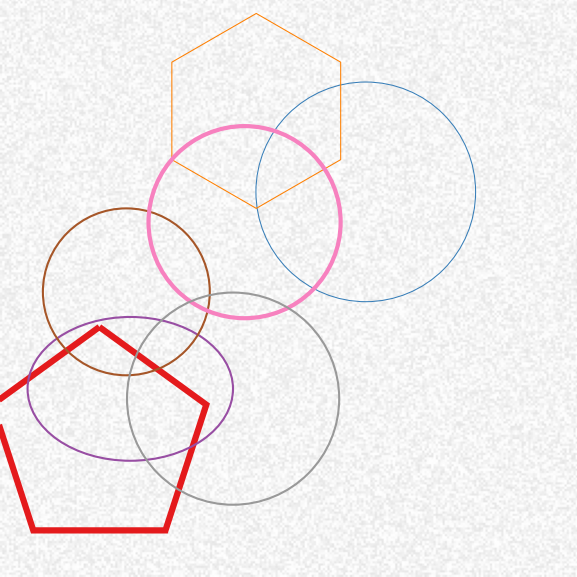[{"shape": "pentagon", "thickness": 3, "radius": 0.97, "center": [0.172, 0.238]}, {"shape": "circle", "thickness": 0.5, "radius": 0.95, "center": [0.633, 0.667]}, {"shape": "oval", "thickness": 1, "radius": 0.89, "center": [0.226, 0.326]}, {"shape": "hexagon", "thickness": 0.5, "radius": 0.84, "center": [0.444, 0.807]}, {"shape": "circle", "thickness": 1, "radius": 0.72, "center": [0.219, 0.494]}, {"shape": "circle", "thickness": 2, "radius": 0.83, "center": [0.424, 0.614]}, {"shape": "circle", "thickness": 1, "radius": 0.92, "center": [0.404, 0.309]}]